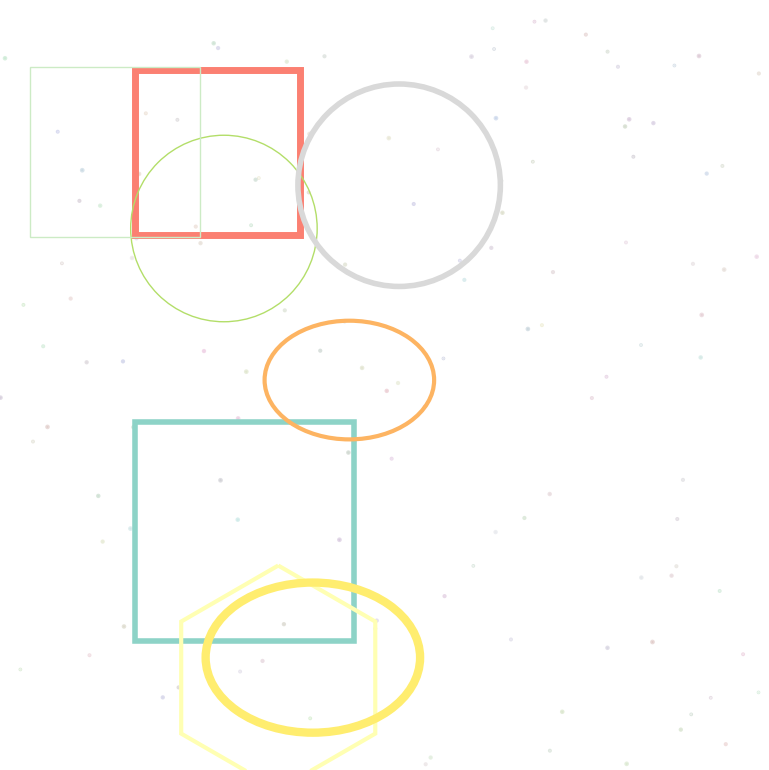[{"shape": "square", "thickness": 2, "radius": 0.71, "center": [0.317, 0.31]}, {"shape": "hexagon", "thickness": 1.5, "radius": 0.73, "center": [0.361, 0.12]}, {"shape": "square", "thickness": 2.5, "radius": 0.54, "center": [0.282, 0.802]}, {"shape": "oval", "thickness": 1.5, "radius": 0.55, "center": [0.454, 0.506]}, {"shape": "circle", "thickness": 0.5, "radius": 0.61, "center": [0.291, 0.703]}, {"shape": "circle", "thickness": 2, "radius": 0.66, "center": [0.518, 0.759]}, {"shape": "square", "thickness": 0.5, "radius": 0.55, "center": [0.15, 0.802]}, {"shape": "oval", "thickness": 3, "radius": 0.7, "center": [0.406, 0.146]}]